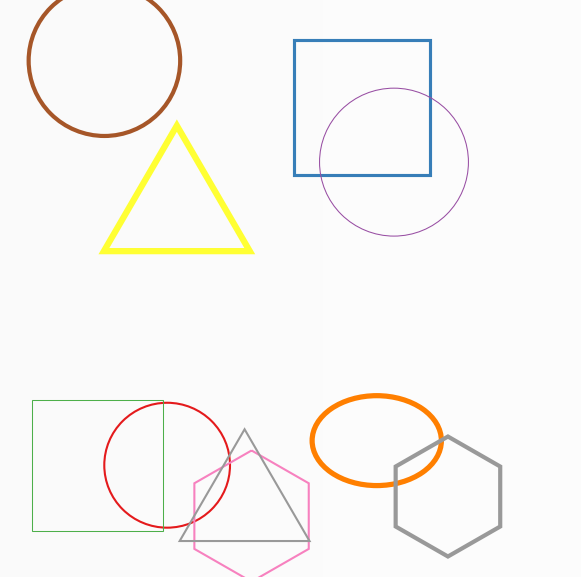[{"shape": "circle", "thickness": 1, "radius": 0.54, "center": [0.288, 0.194]}, {"shape": "square", "thickness": 1.5, "radius": 0.59, "center": [0.623, 0.813]}, {"shape": "square", "thickness": 0.5, "radius": 0.57, "center": [0.168, 0.193]}, {"shape": "circle", "thickness": 0.5, "radius": 0.64, "center": [0.678, 0.718]}, {"shape": "oval", "thickness": 2.5, "radius": 0.56, "center": [0.648, 0.236]}, {"shape": "triangle", "thickness": 3, "radius": 0.72, "center": [0.304, 0.637]}, {"shape": "circle", "thickness": 2, "radius": 0.65, "center": [0.18, 0.894]}, {"shape": "hexagon", "thickness": 1, "radius": 0.57, "center": [0.433, 0.105]}, {"shape": "hexagon", "thickness": 2, "radius": 0.52, "center": [0.771, 0.139]}, {"shape": "triangle", "thickness": 1, "radius": 0.64, "center": [0.421, 0.127]}]